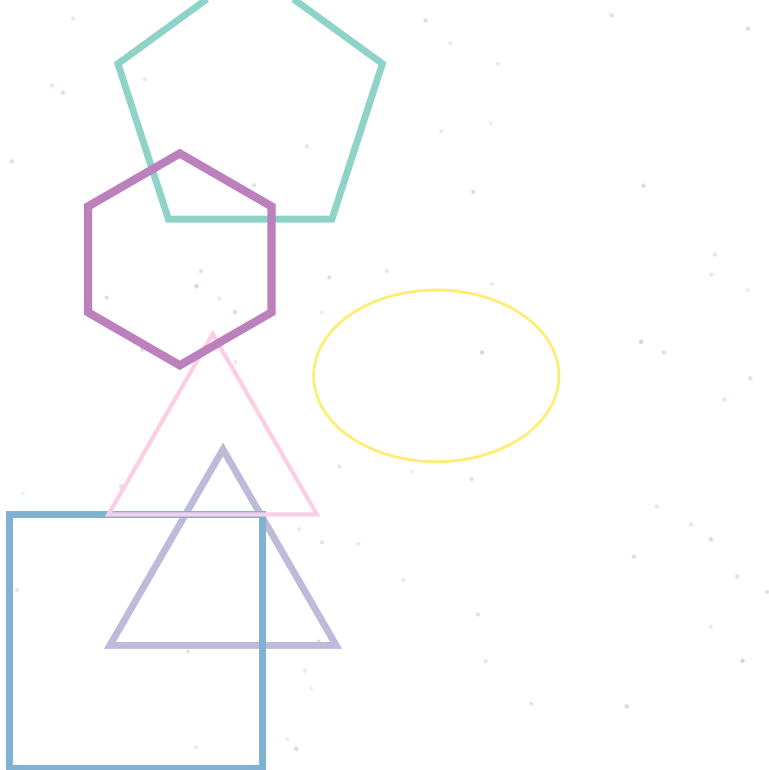[{"shape": "pentagon", "thickness": 2.5, "radius": 0.9, "center": [0.325, 0.861]}, {"shape": "triangle", "thickness": 2.5, "radius": 0.85, "center": [0.29, 0.247]}, {"shape": "square", "thickness": 2.5, "radius": 0.82, "center": [0.176, 0.167]}, {"shape": "triangle", "thickness": 1.5, "radius": 0.78, "center": [0.276, 0.41]}, {"shape": "hexagon", "thickness": 3, "radius": 0.69, "center": [0.233, 0.663]}, {"shape": "oval", "thickness": 1, "radius": 0.8, "center": [0.567, 0.512]}]